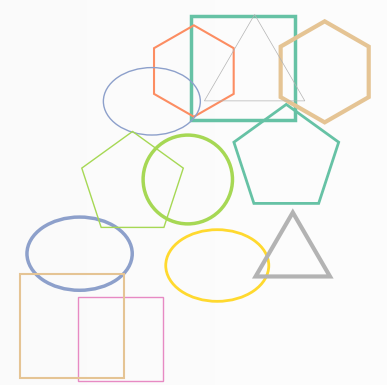[{"shape": "square", "thickness": 2.5, "radius": 0.67, "center": [0.627, 0.824]}, {"shape": "pentagon", "thickness": 2, "radius": 0.71, "center": [0.739, 0.587]}, {"shape": "hexagon", "thickness": 1.5, "radius": 0.59, "center": [0.5, 0.815]}, {"shape": "oval", "thickness": 1, "radius": 0.63, "center": [0.392, 0.737]}, {"shape": "oval", "thickness": 2.5, "radius": 0.68, "center": [0.205, 0.341]}, {"shape": "square", "thickness": 1, "radius": 0.55, "center": [0.312, 0.12]}, {"shape": "pentagon", "thickness": 1, "radius": 0.69, "center": [0.342, 0.521]}, {"shape": "circle", "thickness": 2.5, "radius": 0.58, "center": [0.485, 0.534]}, {"shape": "oval", "thickness": 2, "radius": 0.66, "center": [0.561, 0.31]}, {"shape": "square", "thickness": 1.5, "radius": 0.68, "center": [0.186, 0.154]}, {"shape": "hexagon", "thickness": 3, "radius": 0.66, "center": [0.838, 0.813]}, {"shape": "triangle", "thickness": 0.5, "radius": 0.75, "center": [0.657, 0.813]}, {"shape": "triangle", "thickness": 3, "radius": 0.55, "center": [0.756, 0.337]}]